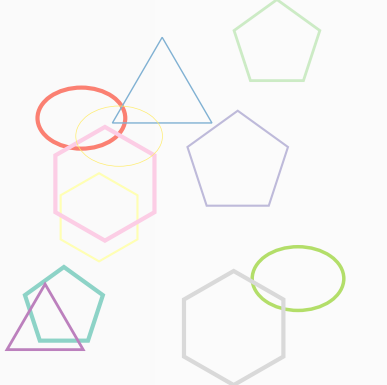[{"shape": "pentagon", "thickness": 3, "radius": 0.53, "center": [0.165, 0.201]}, {"shape": "hexagon", "thickness": 1.5, "radius": 0.57, "center": [0.256, 0.436]}, {"shape": "pentagon", "thickness": 1.5, "radius": 0.68, "center": [0.613, 0.576]}, {"shape": "oval", "thickness": 3, "radius": 0.57, "center": [0.21, 0.693]}, {"shape": "triangle", "thickness": 1, "radius": 0.74, "center": [0.419, 0.755]}, {"shape": "oval", "thickness": 2.5, "radius": 0.59, "center": [0.769, 0.276]}, {"shape": "hexagon", "thickness": 3, "radius": 0.74, "center": [0.271, 0.523]}, {"shape": "hexagon", "thickness": 3, "radius": 0.74, "center": [0.603, 0.148]}, {"shape": "triangle", "thickness": 2, "radius": 0.57, "center": [0.116, 0.149]}, {"shape": "pentagon", "thickness": 2, "radius": 0.58, "center": [0.715, 0.885]}, {"shape": "oval", "thickness": 0.5, "radius": 0.56, "center": [0.307, 0.646]}]